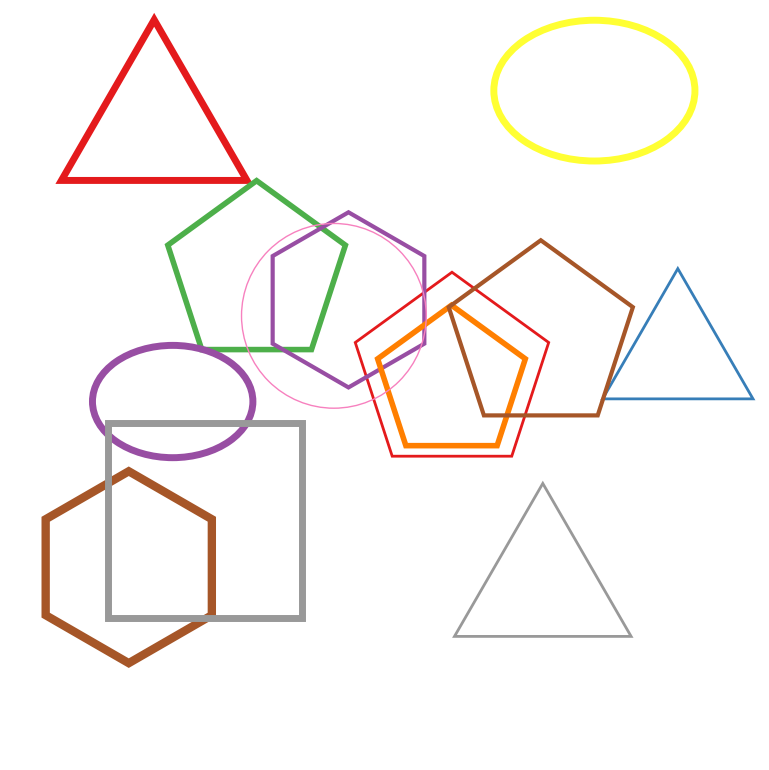[{"shape": "pentagon", "thickness": 1, "radius": 0.66, "center": [0.587, 0.514]}, {"shape": "triangle", "thickness": 2.5, "radius": 0.7, "center": [0.2, 0.835]}, {"shape": "triangle", "thickness": 1, "radius": 0.56, "center": [0.88, 0.538]}, {"shape": "pentagon", "thickness": 2, "radius": 0.61, "center": [0.333, 0.644]}, {"shape": "oval", "thickness": 2.5, "radius": 0.52, "center": [0.224, 0.479]}, {"shape": "hexagon", "thickness": 1.5, "radius": 0.57, "center": [0.453, 0.611]}, {"shape": "pentagon", "thickness": 2, "radius": 0.5, "center": [0.586, 0.503]}, {"shape": "oval", "thickness": 2.5, "radius": 0.65, "center": [0.772, 0.882]}, {"shape": "pentagon", "thickness": 1.5, "radius": 0.63, "center": [0.702, 0.562]}, {"shape": "hexagon", "thickness": 3, "radius": 0.62, "center": [0.167, 0.263]}, {"shape": "circle", "thickness": 0.5, "radius": 0.6, "center": [0.434, 0.59]}, {"shape": "triangle", "thickness": 1, "radius": 0.66, "center": [0.705, 0.24]}, {"shape": "square", "thickness": 2.5, "radius": 0.63, "center": [0.266, 0.324]}]